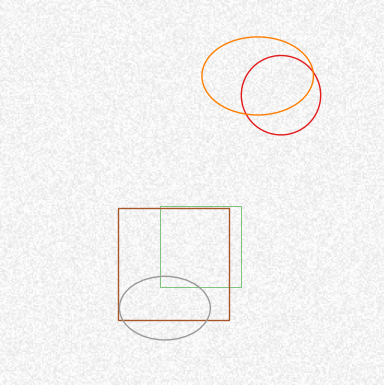[{"shape": "circle", "thickness": 1, "radius": 0.52, "center": [0.73, 0.753]}, {"shape": "square", "thickness": 0.5, "radius": 0.53, "center": [0.521, 0.36]}, {"shape": "oval", "thickness": 1, "radius": 0.72, "center": [0.669, 0.803]}, {"shape": "square", "thickness": 1, "radius": 0.73, "center": [0.45, 0.314]}, {"shape": "oval", "thickness": 1, "radius": 0.59, "center": [0.428, 0.2]}]